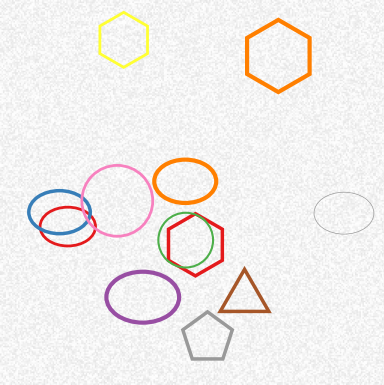[{"shape": "oval", "thickness": 2, "radius": 0.36, "center": [0.176, 0.411]}, {"shape": "hexagon", "thickness": 2.5, "radius": 0.4, "center": [0.508, 0.364]}, {"shape": "oval", "thickness": 2.5, "radius": 0.4, "center": [0.155, 0.449]}, {"shape": "circle", "thickness": 1.5, "radius": 0.36, "center": [0.482, 0.376]}, {"shape": "oval", "thickness": 3, "radius": 0.47, "center": [0.371, 0.228]}, {"shape": "hexagon", "thickness": 3, "radius": 0.47, "center": [0.723, 0.855]}, {"shape": "oval", "thickness": 3, "radius": 0.4, "center": [0.481, 0.529]}, {"shape": "hexagon", "thickness": 2, "radius": 0.36, "center": [0.321, 0.896]}, {"shape": "triangle", "thickness": 2.5, "radius": 0.36, "center": [0.635, 0.228]}, {"shape": "circle", "thickness": 2, "radius": 0.46, "center": [0.305, 0.478]}, {"shape": "oval", "thickness": 0.5, "radius": 0.39, "center": [0.893, 0.446]}, {"shape": "pentagon", "thickness": 2.5, "radius": 0.34, "center": [0.539, 0.122]}]